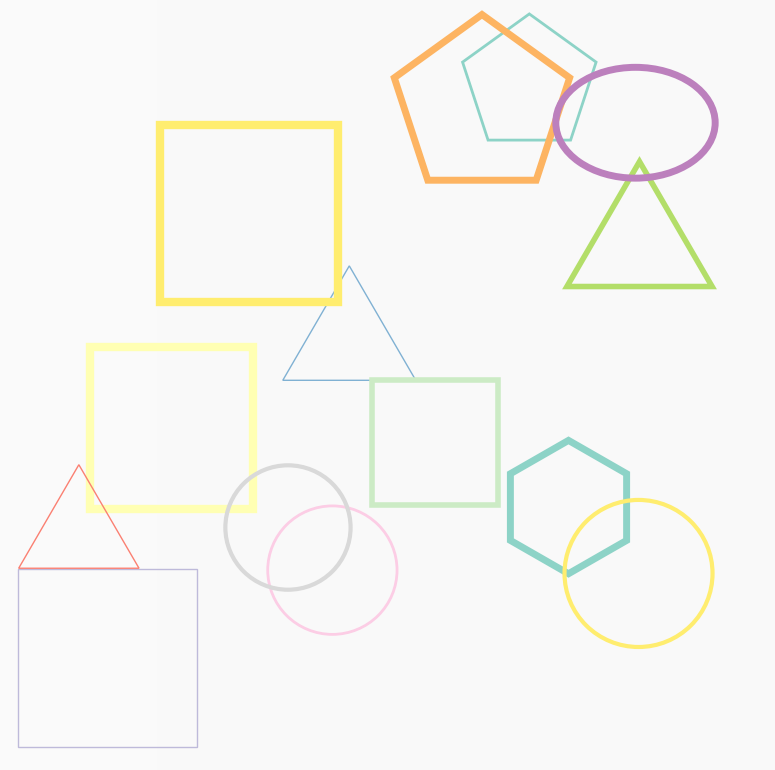[{"shape": "hexagon", "thickness": 2.5, "radius": 0.43, "center": [0.734, 0.341]}, {"shape": "pentagon", "thickness": 1, "radius": 0.45, "center": [0.683, 0.891]}, {"shape": "square", "thickness": 3, "radius": 0.53, "center": [0.221, 0.444]}, {"shape": "square", "thickness": 0.5, "radius": 0.58, "center": [0.139, 0.146]}, {"shape": "triangle", "thickness": 0.5, "radius": 0.45, "center": [0.102, 0.307]}, {"shape": "triangle", "thickness": 0.5, "radius": 0.5, "center": [0.451, 0.556]}, {"shape": "pentagon", "thickness": 2.5, "radius": 0.59, "center": [0.622, 0.862]}, {"shape": "triangle", "thickness": 2, "radius": 0.54, "center": [0.825, 0.682]}, {"shape": "circle", "thickness": 1, "radius": 0.42, "center": [0.429, 0.26]}, {"shape": "circle", "thickness": 1.5, "radius": 0.4, "center": [0.372, 0.315]}, {"shape": "oval", "thickness": 2.5, "radius": 0.51, "center": [0.82, 0.841]}, {"shape": "square", "thickness": 2, "radius": 0.41, "center": [0.561, 0.425]}, {"shape": "circle", "thickness": 1.5, "radius": 0.48, "center": [0.824, 0.255]}, {"shape": "square", "thickness": 3, "radius": 0.57, "center": [0.321, 0.723]}]